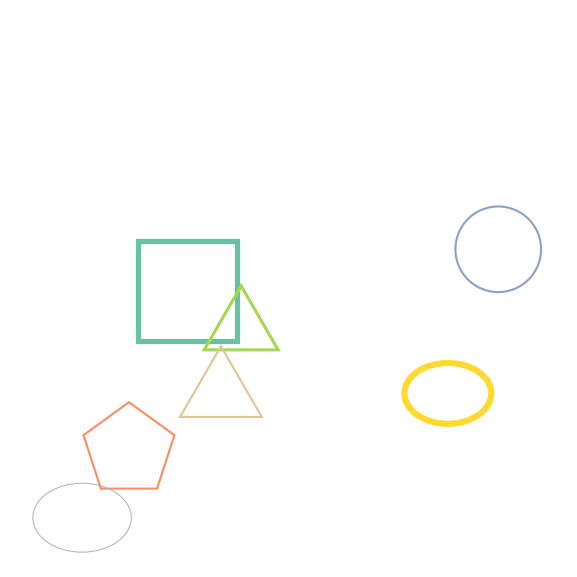[{"shape": "square", "thickness": 2.5, "radius": 0.43, "center": [0.325, 0.495]}, {"shape": "pentagon", "thickness": 1, "radius": 0.41, "center": [0.223, 0.22]}, {"shape": "circle", "thickness": 1, "radius": 0.37, "center": [0.863, 0.567]}, {"shape": "triangle", "thickness": 1.5, "radius": 0.37, "center": [0.418, 0.43]}, {"shape": "oval", "thickness": 3, "radius": 0.38, "center": [0.775, 0.318]}, {"shape": "triangle", "thickness": 1, "radius": 0.41, "center": [0.383, 0.318]}, {"shape": "oval", "thickness": 0.5, "radius": 0.43, "center": [0.142, 0.103]}]